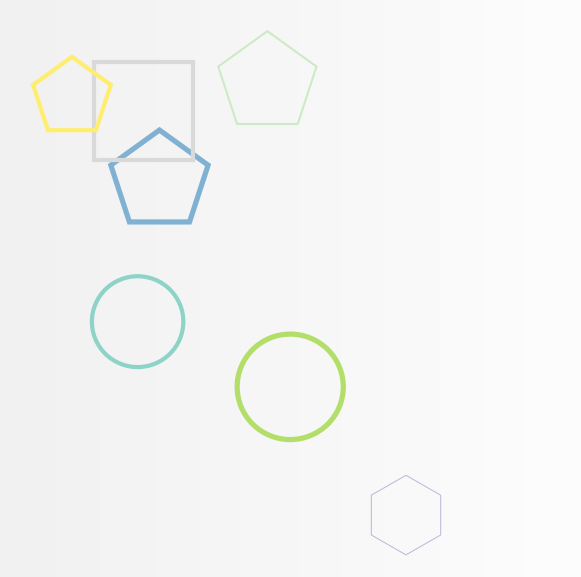[{"shape": "circle", "thickness": 2, "radius": 0.39, "center": [0.237, 0.442]}, {"shape": "hexagon", "thickness": 0.5, "radius": 0.34, "center": [0.698, 0.107]}, {"shape": "pentagon", "thickness": 2.5, "radius": 0.44, "center": [0.274, 0.686]}, {"shape": "circle", "thickness": 2.5, "radius": 0.46, "center": [0.499, 0.329]}, {"shape": "square", "thickness": 2, "radius": 0.42, "center": [0.247, 0.806]}, {"shape": "pentagon", "thickness": 1, "radius": 0.44, "center": [0.46, 0.856]}, {"shape": "pentagon", "thickness": 2, "radius": 0.35, "center": [0.124, 0.831]}]